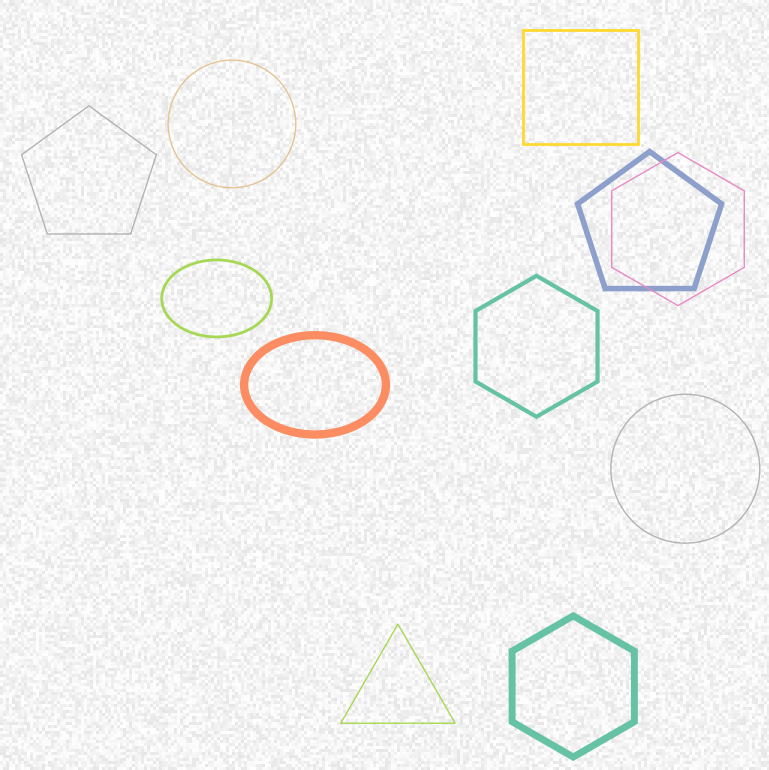[{"shape": "hexagon", "thickness": 2.5, "radius": 0.46, "center": [0.744, 0.108]}, {"shape": "hexagon", "thickness": 1.5, "radius": 0.46, "center": [0.697, 0.55]}, {"shape": "oval", "thickness": 3, "radius": 0.46, "center": [0.409, 0.5]}, {"shape": "pentagon", "thickness": 2, "radius": 0.49, "center": [0.844, 0.705]}, {"shape": "hexagon", "thickness": 0.5, "radius": 0.5, "center": [0.881, 0.702]}, {"shape": "triangle", "thickness": 0.5, "radius": 0.43, "center": [0.517, 0.104]}, {"shape": "oval", "thickness": 1, "radius": 0.36, "center": [0.281, 0.612]}, {"shape": "square", "thickness": 1, "radius": 0.37, "center": [0.754, 0.887]}, {"shape": "circle", "thickness": 0.5, "radius": 0.41, "center": [0.301, 0.839]}, {"shape": "pentagon", "thickness": 0.5, "radius": 0.46, "center": [0.116, 0.771]}, {"shape": "circle", "thickness": 0.5, "radius": 0.48, "center": [0.89, 0.391]}]